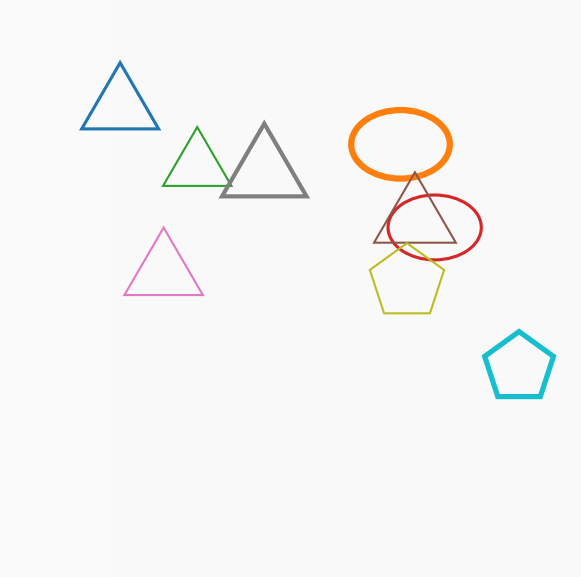[{"shape": "triangle", "thickness": 1.5, "radius": 0.38, "center": [0.207, 0.814]}, {"shape": "oval", "thickness": 3, "radius": 0.42, "center": [0.689, 0.749]}, {"shape": "triangle", "thickness": 1, "radius": 0.34, "center": [0.339, 0.711]}, {"shape": "oval", "thickness": 1.5, "radius": 0.4, "center": [0.748, 0.605]}, {"shape": "triangle", "thickness": 1, "radius": 0.41, "center": [0.714, 0.62]}, {"shape": "triangle", "thickness": 1, "radius": 0.39, "center": [0.282, 0.527]}, {"shape": "triangle", "thickness": 2, "radius": 0.42, "center": [0.455, 0.701]}, {"shape": "pentagon", "thickness": 1, "radius": 0.34, "center": [0.7, 0.511]}, {"shape": "pentagon", "thickness": 2.5, "radius": 0.31, "center": [0.893, 0.363]}]